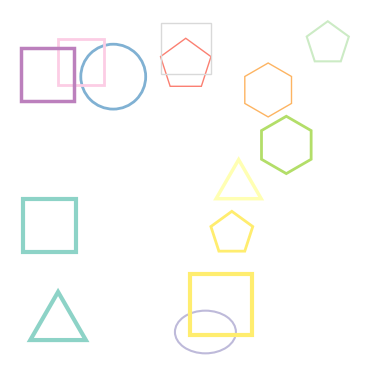[{"shape": "triangle", "thickness": 3, "radius": 0.42, "center": [0.151, 0.158]}, {"shape": "square", "thickness": 3, "radius": 0.34, "center": [0.129, 0.414]}, {"shape": "triangle", "thickness": 2.5, "radius": 0.34, "center": [0.62, 0.518]}, {"shape": "oval", "thickness": 1.5, "radius": 0.4, "center": [0.534, 0.138]}, {"shape": "pentagon", "thickness": 1, "radius": 0.34, "center": [0.482, 0.832]}, {"shape": "circle", "thickness": 2, "radius": 0.42, "center": [0.294, 0.801]}, {"shape": "hexagon", "thickness": 1, "radius": 0.35, "center": [0.696, 0.766]}, {"shape": "hexagon", "thickness": 2, "radius": 0.37, "center": [0.744, 0.624]}, {"shape": "square", "thickness": 2, "radius": 0.3, "center": [0.211, 0.84]}, {"shape": "square", "thickness": 1, "radius": 0.33, "center": [0.484, 0.875]}, {"shape": "square", "thickness": 2.5, "radius": 0.34, "center": [0.124, 0.807]}, {"shape": "pentagon", "thickness": 1.5, "radius": 0.29, "center": [0.851, 0.887]}, {"shape": "square", "thickness": 3, "radius": 0.4, "center": [0.573, 0.209]}, {"shape": "pentagon", "thickness": 2, "radius": 0.29, "center": [0.602, 0.394]}]